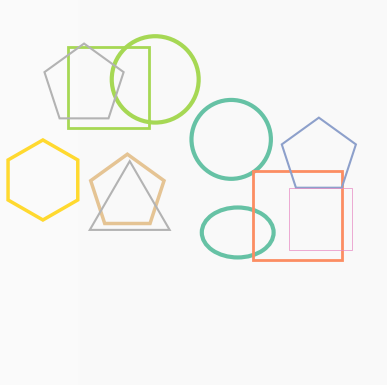[{"shape": "circle", "thickness": 3, "radius": 0.51, "center": [0.597, 0.638]}, {"shape": "oval", "thickness": 3, "radius": 0.46, "center": [0.613, 0.396]}, {"shape": "square", "thickness": 2, "radius": 0.58, "center": [0.767, 0.44]}, {"shape": "pentagon", "thickness": 1.5, "radius": 0.5, "center": [0.823, 0.594]}, {"shape": "square", "thickness": 0.5, "radius": 0.41, "center": [0.828, 0.431]}, {"shape": "square", "thickness": 2, "radius": 0.53, "center": [0.28, 0.774]}, {"shape": "circle", "thickness": 3, "radius": 0.56, "center": [0.401, 0.794]}, {"shape": "hexagon", "thickness": 2.5, "radius": 0.52, "center": [0.111, 0.533]}, {"shape": "pentagon", "thickness": 2.5, "radius": 0.5, "center": [0.329, 0.5]}, {"shape": "triangle", "thickness": 1.5, "radius": 0.59, "center": [0.335, 0.462]}, {"shape": "pentagon", "thickness": 1.5, "radius": 0.54, "center": [0.217, 0.779]}]